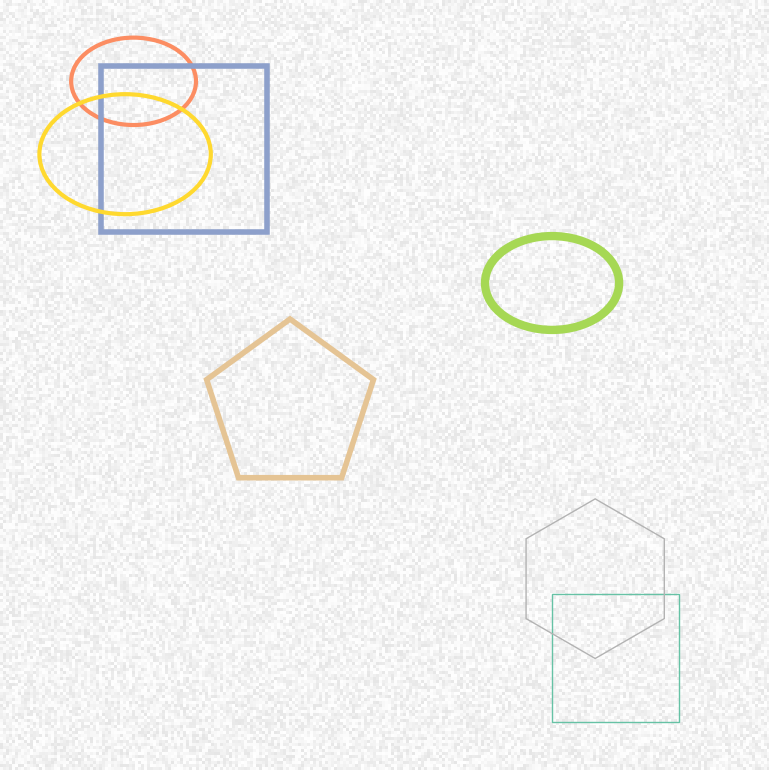[{"shape": "square", "thickness": 0.5, "radius": 0.41, "center": [0.8, 0.145]}, {"shape": "oval", "thickness": 1.5, "radius": 0.41, "center": [0.173, 0.894]}, {"shape": "square", "thickness": 2, "radius": 0.54, "center": [0.239, 0.806]}, {"shape": "oval", "thickness": 3, "radius": 0.44, "center": [0.717, 0.632]}, {"shape": "oval", "thickness": 1.5, "radius": 0.56, "center": [0.162, 0.8]}, {"shape": "pentagon", "thickness": 2, "radius": 0.57, "center": [0.377, 0.472]}, {"shape": "hexagon", "thickness": 0.5, "radius": 0.52, "center": [0.773, 0.248]}]